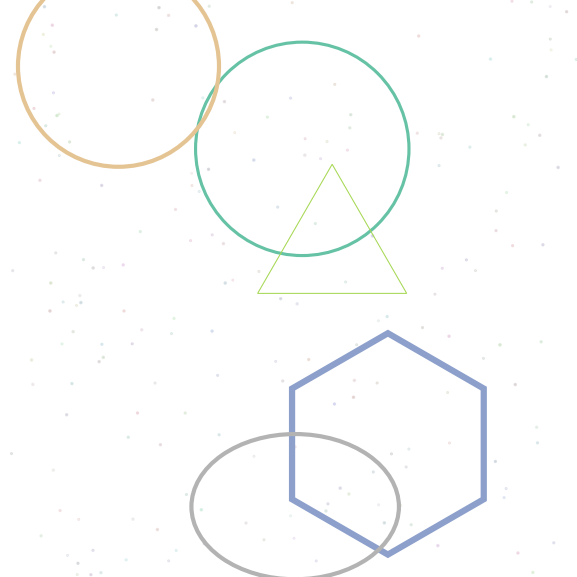[{"shape": "circle", "thickness": 1.5, "radius": 0.92, "center": [0.523, 0.741]}, {"shape": "hexagon", "thickness": 3, "radius": 0.96, "center": [0.672, 0.23]}, {"shape": "triangle", "thickness": 0.5, "radius": 0.75, "center": [0.575, 0.566]}, {"shape": "circle", "thickness": 2, "radius": 0.87, "center": [0.205, 0.884]}, {"shape": "oval", "thickness": 2, "radius": 0.9, "center": [0.511, 0.122]}]